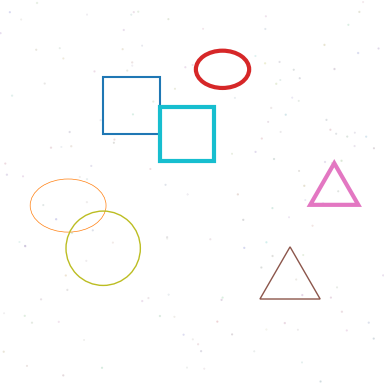[{"shape": "square", "thickness": 1.5, "radius": 0.37, "center": [0.342, 0.726]}, {"shape": "oval", "thickness": 0.5, "radius": 0.49, "center": [0.177, 0.466]}, {"shape": "oval", "thickness": 3, "radius": 0.35, "center": [0.578, 0.82]}, {"shape": "triangle", "thickness": 1, "radius": 0.45, "center": [0.753, 0.269]}, {"shape": "triangle", "thickness": 3, "radius": 0.36, "center": [0.868, 0.504]}, {"shape": "circle", "thickness": 1, "radius": 0.48, "center": [0.268, 0.355]}, {"shape": "square", "thickness": 3, "radius": 0.35, "center": [0.485, 0.652]}]